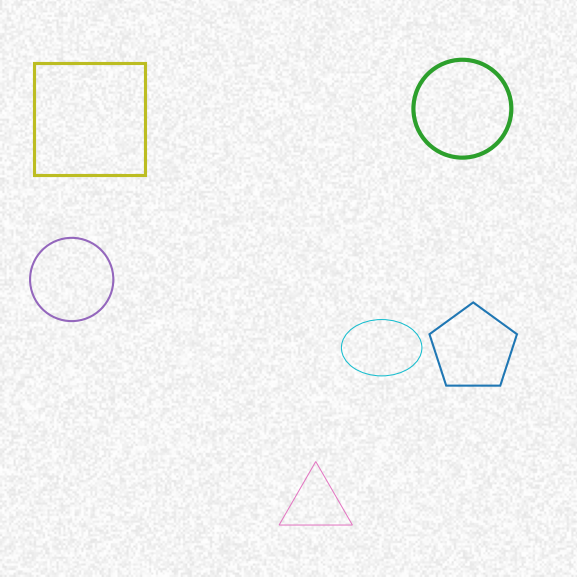[{"shape": "pentagon", "thickness": 1, "radius": 0.4, "center": [0.819, 0.396]}, {"shape": "circle", "thickness": 2, "radius": 0.42, "center": [0.801, 0.811]}, {"shape": "circle", "thickness": 1, "radius": 0.36, "center": [0.124, 0.515]}, {"shape": "triangle", "thickness": 0.5, "radius": 0.37, "center": [0.547, 0.127]}, {"shape": "square", "thickness": 1.5, "radius": 0.48, "center": [0.155, 0.793]}, {"shape": "oval", "thickness": 0.5, "radius": 0.35, "center": [0.661, 0.397]}]